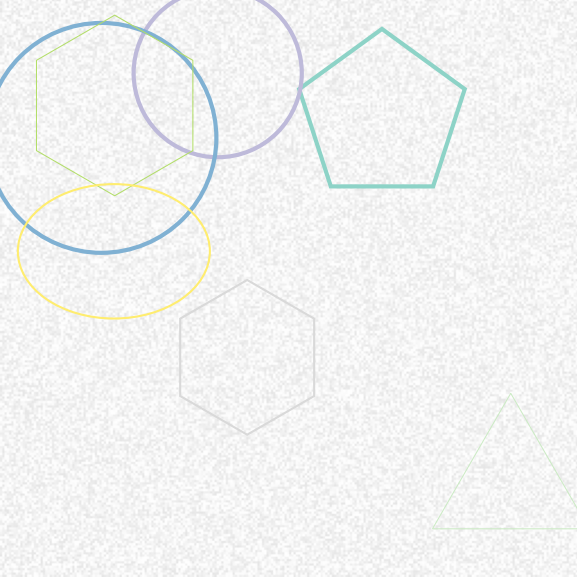[{"shape": "pentagon", "thickness": 2, "radius": 0.75, "center": [0.661, 0.798]}, {"shape": "circle", "thickness": 2, "radius": 0.73, "center": [0.377, 0.872]}, {"shape": "circle", "thickness": 2, "radius": 1.0, "center": [0.176, 0.76]}, {"shape": "hexagon", "thickness": 0.5, "radius": 0.78, "center": [0.199, 0.817]}, {"shape": "hexagon", "thickness": 1, "radius": 0.67, "center": [0.428, 0.38]}, {"shape": "triangle", "thickness": 0.5, "radius": 0.78, "center": [0.884, 0.162]}, {"shape": "oval", "thickness": 1, "radius": 0.83, "center": [0.197, 0.564]}]